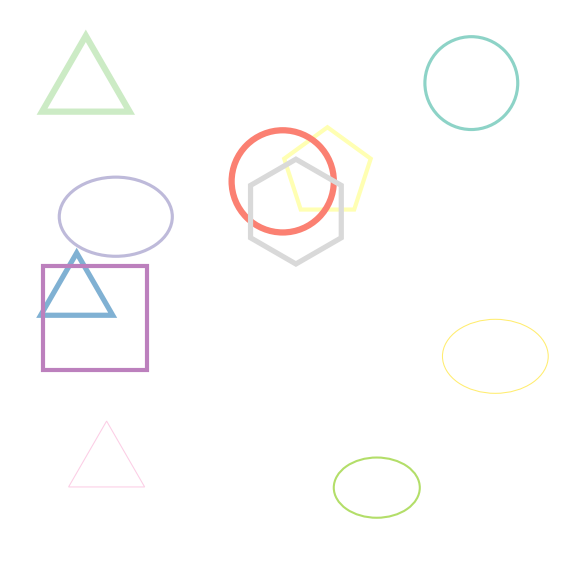[{"shape": "circle", "thickness": 1.5, "radius": 0.4, "center": [0.816, 0.855]}, {"shape": "pentagon", "thickness": 2, "radius": 0.39, "center": [0.567, 0.7]}, {"shape": "oval", "thickness": 1.5, "radius": 0.49, "center": [0.201, 0.624]}, {"shape": "circle", "thickness": 3, "radius": 0.44, "center": [0.49, 0.685]}, {"shape": "triangle", "thickness": 2.5, "radius": 0.36, "center": [0.133, 0.489]}, {"shape": "oval", "thickness": 1, "radius": 0.37, "center": [0.652, 0.155]}, {"shape": "triangle", "thickness": 0.5, "radius": 0.38, "center": [0.185, 0.194]}, {"shape": "hexagon", "thickness": 2.5, "radius": 0.45, "center": [0.512, 0.633]}, {"shape": "square", "thickness": 2, "radius": 0.45, "center": [0.165, 0.448]}, {"shape": "triangle", "thickness": 3, "radius": 0.44, "center": [0.149, 0.85]}, {"shape": "oval", "thickness": 0.5, "radius": 0.46, "center": [0.858, 0.382]}]